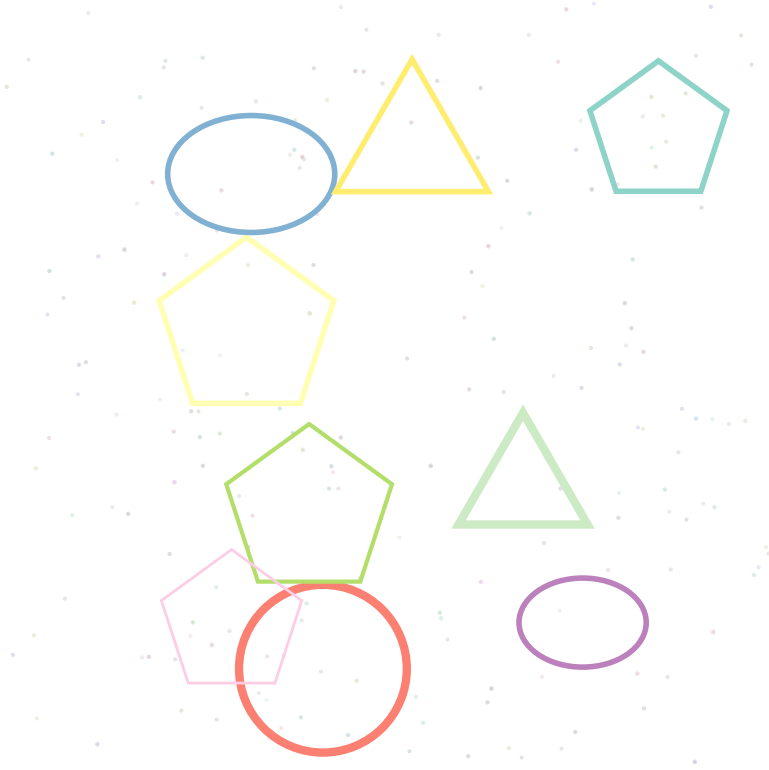[{"shape": "pentagon", "thickness": 2, "radius": 0.47, "center": [0.855, 0.827]}, {"shape": "pentagon", "thickness": 2, "radius": 0.6, "center": [0.32, 0.573]}, {"shape": "circle", "thickness": 3, "radius": 0.54, "center": [0.419, 0.132]}, {"shape": "oval", "thickness": 2, "radius": 0.54, "center": [0.326, 0.774]}, {"shape": "pentagon", "thickness": 1.5, "radius": 0.57, "center": [0.401, 0.336]}, {"shape": "pentagon", "thickness": 1, "radius": 0.48, "center": [0.301, 0.19]}, {"shape": "oval", "thickness": 2, "radius": 0.41, "center": [0.757, 0.191]}, {"shape": "triangle", "thickness": 3, "radius": 0.48, "center": [0.679, 0.367]}, {"shape": "triangle", "thickness": 2, "radius": 0.57, "center": [0.535, 0.808]}]